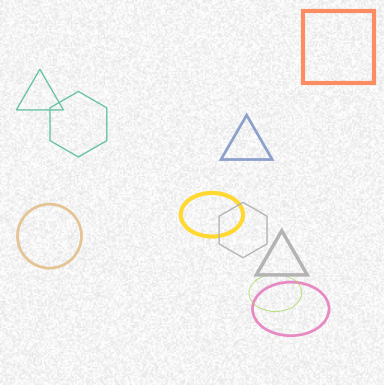[{"shape": "hexagon", "thickness": 1, "radius": 0.43, "center": [0.204, 0.677]}, {"shape": "triangle", "thickness": 1, "radius": 0.35, "center": [0.104, 0.75]}, {"shape": "square", "thickness": 3, "radius": 0.46, "center": [0.88, 0.878]}, {"shape": "triangle", "thickness": 2, "radius": 0.38, "center": [0.641, 0.624]}, {"shape": "oval", "thickness": 2, "radius": 0.5, "center": [0.755, 0.198]}, {"shape": "oval", "thickness": 0.5, "radius": 0.34, "center": [0.715, 0.239]}, {"shape": "oval", "thickness": 3, "radius": 0.4, "center": [0.55, 0.442]}, {"shape": "circle", "thickness": 2, "radius": 0.42, "center": [0.129, 0.387]}, {"shape": "triangle", "thickness": 2.5, "radius": 0.38, "center": [0.732, 0.324]}, {"shape": "hexagon", "thickness": 1, "radius": 0.36, "center": [0.631, 0.402]}]